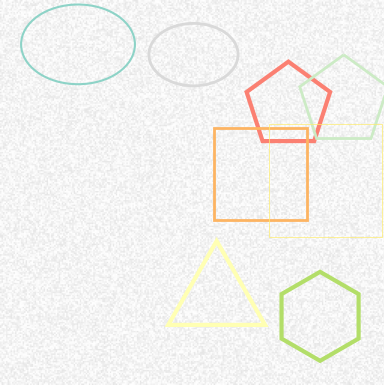[{"shape": "oval", "thickness": 1.5, "radius": 0.74, "center": [0.203, 0.885]}, {"shape": "triangle", "thickness": 3, "radius": 0.73, "center": [0.563, 0.229]}, {"shape": "pentagon", "thickness": 3, "radius": 0.57, "center": [0.749, 0.726]}, {"shape": "square", "thickness": 2, "radius": 0.6, "center": [0.677, 0.548]}, {"shape": "hexagon", "thickness": 3, "radius": 0.58, "center": [0.831, 0.178]}, {"shape": "oval", "thickness": 2, "radius": 0.58, "center": [0.503, 0.858]}, {"shape": "pentagon", "thickness": 2, "radius": 0.6, "center": [0.893, 0.738]}, {"shape": "square", "thickness": 0.5, "radius": 0.74, "center": [0.844, 0.531]}]